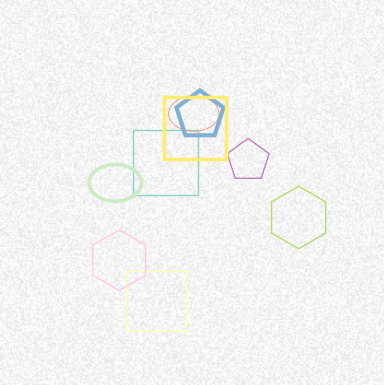[{"shape": "square", "thickness": 1, "radius": 0.42, "center": [0.429, 0.577]}, {"shape": "square", "thickness": 1, "radius": 0.39, "center": [0.406, 0.218]}, {"shape": "oval", "thickness": 0.5, "radius": 0.33, "center": [0.503, 0.705]}, {"shape": "pentagon", "thickness": 3, "radius": 0.32, "center": [0.519, 0.701]}, {"shape": "hexagon", "thickness": 1, "radius": 0.41, "center": [0.776, 0.435]}, {"shape": "hexagon", "thickness": 1, "radius": 0.39, "center": [0.31, 0.324]}, {"shape": "pentagon", "thickness": 1, "radius": 0.29, "center": [0.645, 0.583]}, {"shape": "oval", "thickness": 2.5, "radius": 0.34, "center": [0.299, 0.525]}, {"shape": "square", "thickness": 2.5, "radius": 0.4, "center": [0.506, 0.667]}]